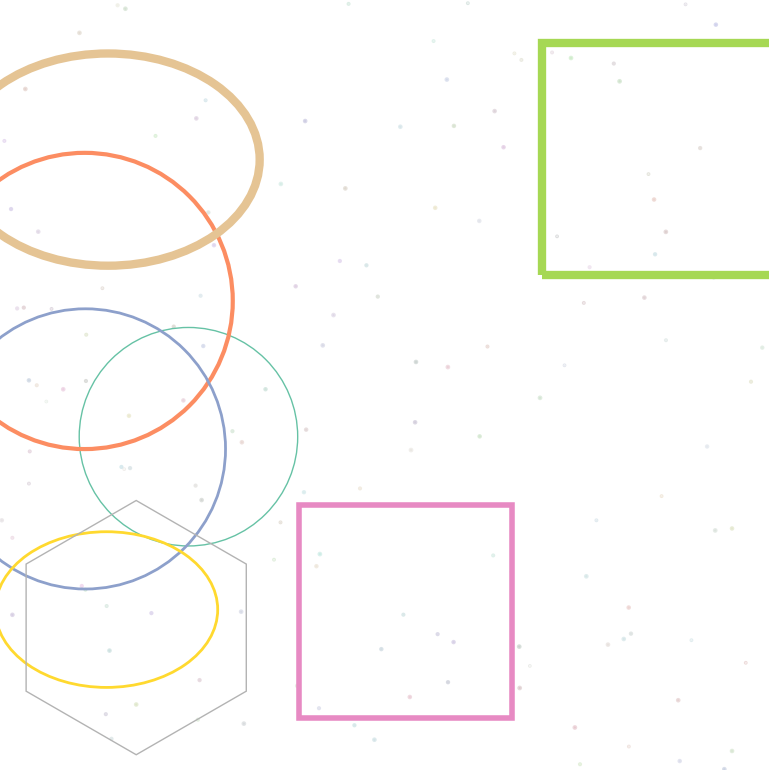[{"shape": "circle", "thickness": 0.5, "radius": 0.71, "center": [0.245, 0.433]}, {"shape": "circle", "thickness": 1.5, "radius": 0.96, "center": [0.11, 0.609]}, {"shape": "circle", "thickness": 1, "radius": 0.91, "center": [0.111, 0.417]}, {"shape": "square", "thickness": 2, "radius": 0.69, "center": [0.527, 0.206]}, {"shape": "square", "thickness": 3, "radius": 0.75, "center": [0.854, 0.793]}, {"shape": "oval", "thickness": 1, "radius": 0.72, "center": [0.138, 0.208]}, {"shape": "oval", "thickness": 3, "radius": 0.98, "center": [0.14, 0.793]}, {"shape": "hexagon", "thickness": 0.5, "radius": 0.83, "center": [0.177, 0.185]}]